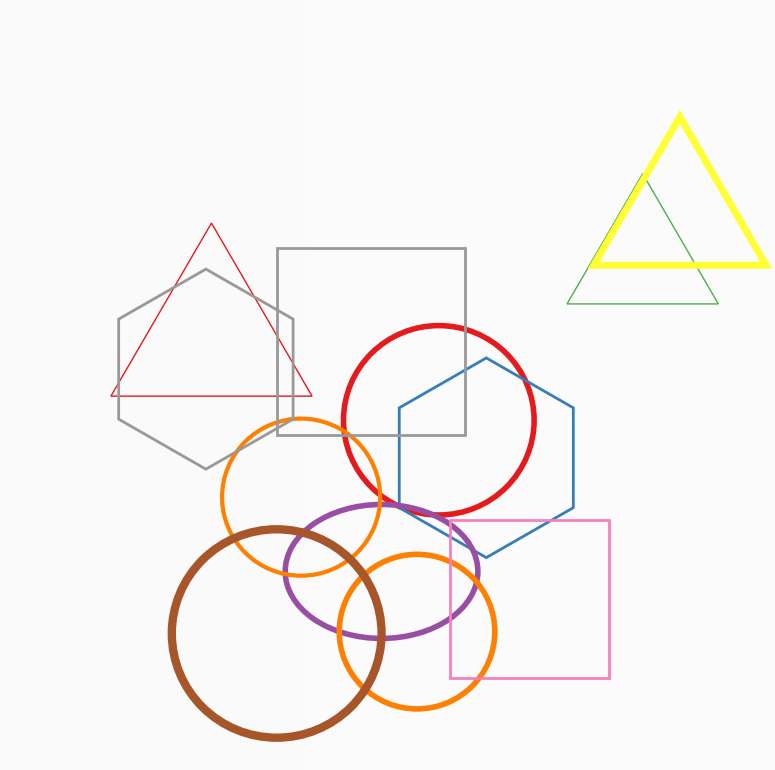[{"shape": "triangle", "thickness": 0.5, "radius": 0.75, "center": [0.273, 0.56]}, {"shape": "circle", "thickness": 2, "radius": 0.61, "center": [0.566, 0.454]}, {"shape": "hexagon", "thickness": 1, "radius": 0.65, "center": [0.627, 0.405]}, {"shape": "triangle", "thickness": 0.5, "radius": 0.56, "center": [0.829, 0.662]}, {"shape": "oval", "thickness": 2, "radius": 0.62, "center": [0.492, 0.258]}, {"shape": "circle", "thickness": 1.5, "radius": 0.51, "center": [0.389, 0.354]}, {"shape": "circle", "thickness": 2, "radius": 0.5, "center": [0.538, 0.18]}, {"shape": "triangle", "thickness": 2.5, "radius": 0.64, "center": [0.877, 0.72]}, {"shape": "circle", "thickness": 3, "radius": 0.68, "center": [0.357, 0.177]}, {"shape": "square", "thickness": 1, "radius": 0.51, "center": [0.683, 0.222]}, {"shape": "hexagon", "thickness": 1, "radius": 0.65, "center": [0.266, 0.521]}, {"shape": "square", "thickness": 1, "radius": 0.61, "center": [0.479, 0.556]}]